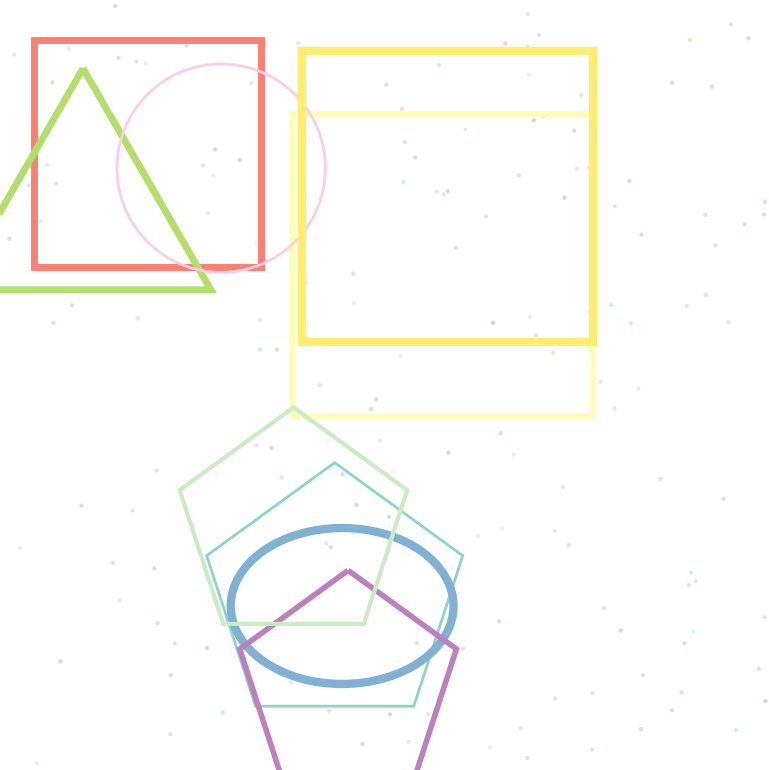[{"shape": "pentagon", "thickness": 1, "radius": 0.87, "center": [0.435, 0.224]}, {"shape": "square", "thickness": 2, "radius": 0.98, "center": [0.575, 0.656]}, {"shape": "square", "thickness": 2.5, "radius": 0.74, "center": [0.191, 0.801]}, {"shape": "oval", "thickness": 3, "radius": 0.72, "center": [0.444, 0.213]}, {"shape": "triangle", "thickness": 2.5, "radius": 0.96, "center": [0.108, 0.719]}, {"shape": "circle", "thickness": 1, "radius": 0.68, "center": [0.287, 0.782]}, {"shape": "pentagon", "thickness": 2, "radius": 0.74, "center": [0.452, 0.111]}, {"shape": "pentagon", "thickness": 1.5, "radius": 0.78, "center": [0.381, 0.315]}, {"shape": "square", "thickness": 3, "radius": 0.95, "center": [0.581, 0.745]}]